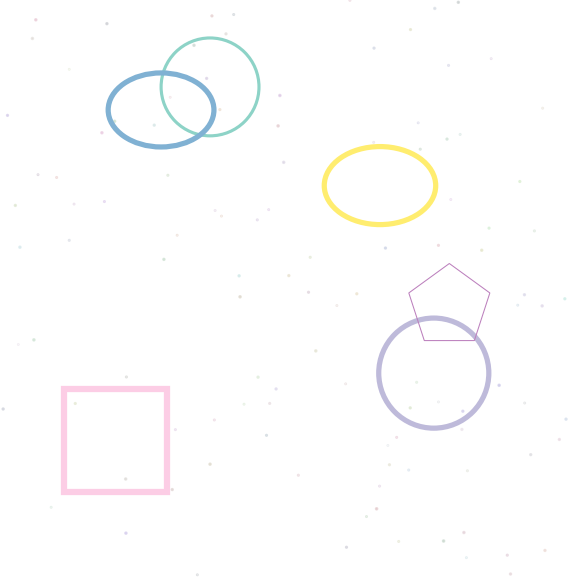[{"shape": "circle", "thickness": 1.5, "radius": 0.42, "center": [0.364, 0.849]}, {"shape": "circle", "thickness": 2.5, "radius": 0.48, "center": [0.751, 0.353]}, {"shape": "oval", "thickness": 2.5, "radius": 0.46, "center": [0.279, 0.809]}, {"shape": "square", "thickness": 3, "radius": 0.45, "center": [0.2, 0.237]}, {"shape": "pentagon", "thickness": 0.5, "radius": 0.37, "center": [0.778, 0.469]}, {"shape": "oval", "thickness": 2.5, "radius": 0.48, "center": [0.658, 0.678]}]